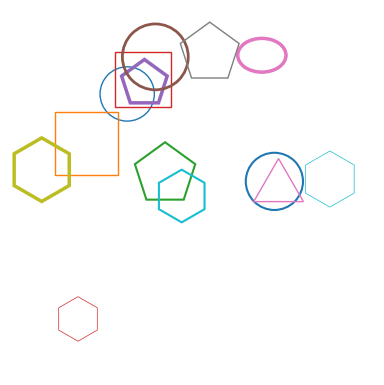[{"shape": "circle", "thickness": 1.5, "radius": 0.37, "center": [0.713, 0.529]}, {"shape": "circle", "thickness": 1, "radius": 0.35, "center": [0.33, 0.756]}, {"shape": "square", "thickness": 1, "radius": 0.41, "center": [0.226, 0.627]}, {"shape": "pentagon", "thickness": 1.5, "radius": 0.41, "center": [0.429, 0.548]}, {"shape": "hexagon", "thickness": 0.5, "radius": 0.29, "center": [0.203, 0.172]}, {"shape": "square", "thickness": 1, "radius": 0.36, "center": [0.371, 0.794]}, {"shape": "pentagon", "thickness": 2.5, "radius": 0.31, "center": [0.375, 0.783]}, {"shape": "circle", "thickness": 2, "radius": 0.43, "center": [0.403, 0.852]}, {"shape": "oval", "thickness": 2.5, "radius": 0.31, "center": [0.68, 0.856]}, {"shape": "triangle", "thickness": 1, "radius": 0.37, "center": [0.724, 0.514]}, {"shape": "pentagon", "thickness": 1, "radius": 0.4, "center": [0.545, 0.862]}, {"shape": "hexagon", "thickness": 2.5, "radius": 0.41, "center": [0.108, 0.559]}, {"shape": "hexagon", "thickness": 0.5, "radius": 0.36, "center": [0.857, 0.535]}, {"shape": "hexagon", "thickness": 1.5, "radius": 0.34, "center": [0.472, 0.491]}]